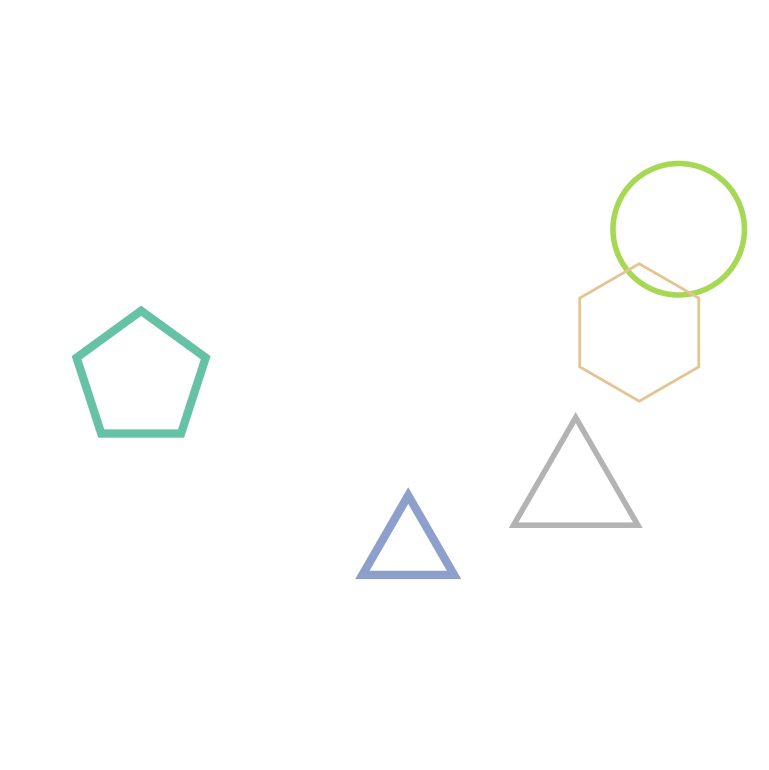[{"shape": "pentagon", "thickness": 3, "radius": 0.44, "center": [0.183, 0.508]}, {"shape": "triangle", "thickness": 3, "radius": 0.34, "center": [0.53, 0.288]}, {"shape": "circle", "thickness": 2, "radius": 0.43, "center": [0.881, 0.702]}, {"shape": "hexagon", "thickness": 1, "radius": 0.45, "center": [0.83, 0.568]}, {"shape": "triangle", "thickness": 2, "radius": 0.47, "center": [0.748, 0.365]}]